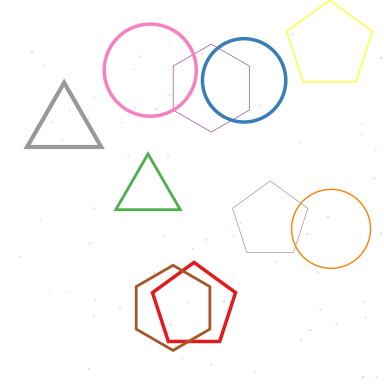[{"shape": "pentagon", "thickness": 2.5, "radius": 0.57, "center": [0.504, 0.205]}, {"shape": "circle", "thickness": 2.5, "radius": 0.54, "center": [0.634, 0.791]}, {"shape": "triangle", "thickness": 2, "radius": 0.48, "center": [0.385, 0.504]}, {"shape": "hexagon", "thickness": 0.5, "radius": 0.57, "center": [0.549, 0.771]}, {"shape": "circle", "thickness": 1, "radius": 0.51, "center": [0.86, 0.406]}, {"shape": "pentagon", "thickness": 1, "radius": 0.59, "center": [0.856, 0.882]}, {"shape": "hexagon", "thickness": 2, "radius": 0.55, "center": [0.449, 0.2]}, {"shape": "circle", "thickness": 2.5, "radius": 0.6, "center": [0.39, 0.818]}, {"shape": "pentagon", "thickness": 0.5, "radius": 0.51, "center": [0.702, 0.427]}, {"shape": "triangle", "thickness": 3, "radius": 0.56, "center": [0.167, 0.674]}]